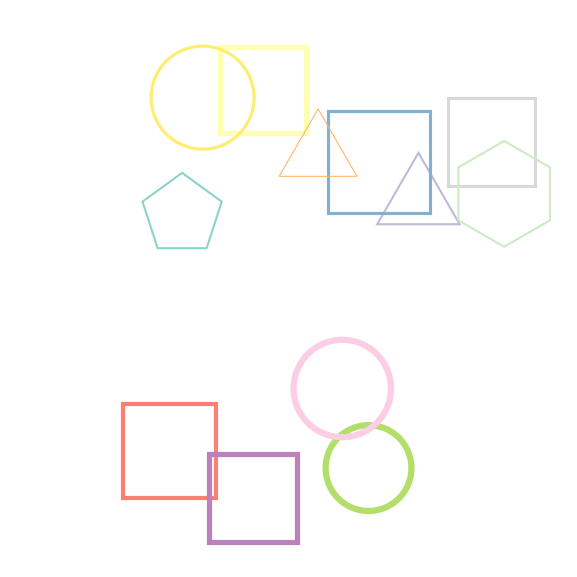[{"shape": "pentagon", "thickness": 1, "radius": 0.36, "center": [0.315, 0.628]}, {"shape": "square", "thickness": 2.5, "radius": 0.37, "center": [0.456, 0.843]}, {"shape": "triangle", "thickness": 1, "radius": 0.41, "center": [0.725, 0.652]}, {"shape": "square", "thickness": 2, "radius": 0.4, "center": [0.294, 0.218]}, {"shape": "square", "thickness": 1.5, "radius": 0.44, "center": [0.656, 0.718]}, {"shape": "triangle", "thickness": 0.5, "radius": 0.39, "center": [0.551, 0.733]}, {"shape": "circle", "thickness": 3, "radius": 0.37, "center": [0.638, 0.189]}, {"shape": "circle", "thickness": 3, "radius": 0.42, "center": [0.593, 0.326]}, {"shape": "square", "thickness": 1.5, "radius": 0.38, "center": [0.852, 0.753]}, {"shape": "square", "thickness": 2.5, "radius": 0.38, "center": [0.438, 0.137]}, {"shape": "hexagon", "thickness": 1, "radius": 0.46, "center": [0.873, 0.663]}, {"shape": "circle", "thickness": 1.5, "radius": 0.45, "center": [0.351, 0.83]}]